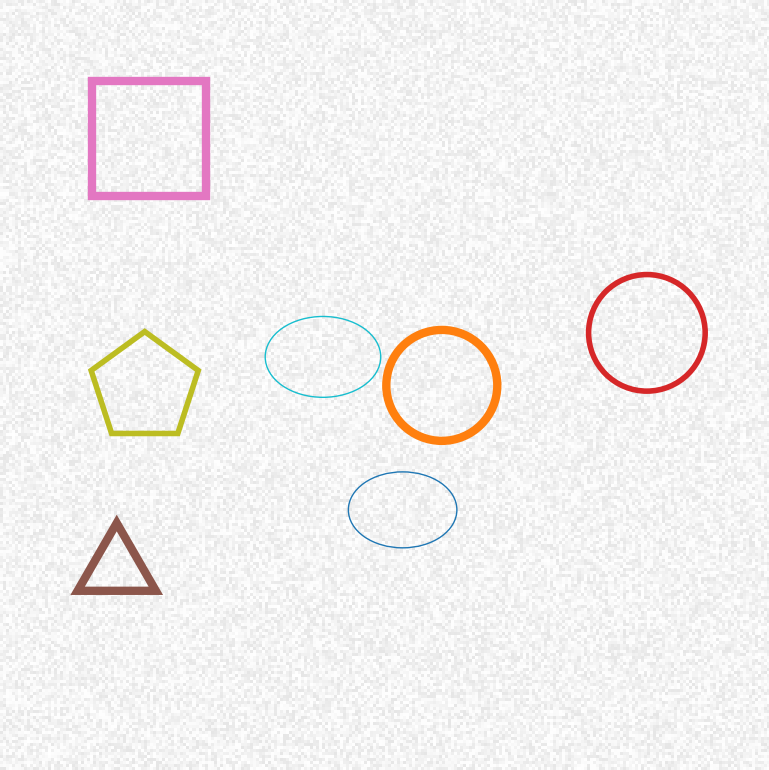[{"shape": "oval", "thickness": 0.5, "radius": 0.35, "center": [0.523, 0.338]}, {"shape": "circle", "thickness": 3, "radius": 0.36, "center": [0.574, 0.499]}, {"shape": "circle", "thickness": 2, "radius": 0.38, "center": [0.84, 0.568]}, {"shape": "triangle", "thickness": 3, "radius": 0.29, "center": [0.152, 0.262]}, {"shape": "square", "thickness": 3, "radius": 0.37, "center": [0.193, 0.82]}, {"shape": "pentagon", "thickness": 2, "radius": 0.37, "center": [0.188, 0.496]}, {"shape": "oval", "thickness": 0.5, "radius": 0.38, "center": [0.419, 0.537]}]